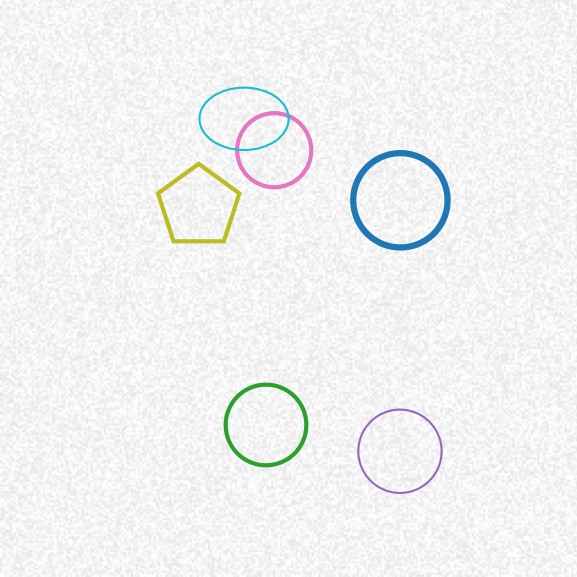[{"shape": "circle", "thickness": 3, "radius": 0.41, "center": [0.693, 0.652]}, {"shape": "circle", "thickness": 2, "radius": 0.35, "center": [0.461, 0.263]}, {"shape": "circle", "thickness": 1, "radius": 0.36, "center": [0.693, 0.218]}, {"shape": "circle", "thickness": 2, "radius": 0.32, "center": [0.475, 0.739]}, {"shape": "pentagon", "thickness": 2, "radius": 0.37, "center": [0.344, 0.641]}, {"shape": "oval", "thickness": 1, "radius": 0.39, "center": [0.423, 0.793]}]